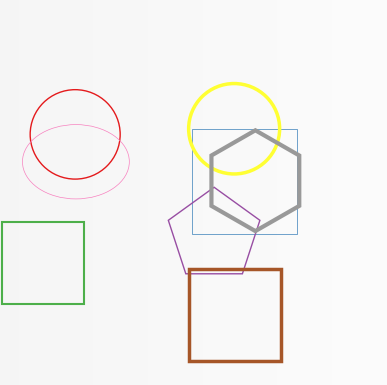[{"shape": "circle", "thickness": 1, "radius": 0.58, "center": [0.194, 0.651]}, {"shape": "square", "thickness": 0.5, "radius": 0.68, "center": [0.63, 0.529]}, {"shape": "square", "thickness": 1.5, "radius": 0.53, "center": [0.111, 0.317]}, {"shape": "pentagon", "thickness": 1, "radius": 0.62, "center": [0.553, 0.389]}, {"shape": "circle", "thickness": 2.5, "radius": 0.59, "center": [0.604, 0.666]}, {"shape": "square", "thickness": 2.5, "radius": 0.6, "center": [0.607, 0.181]}, {"shape": "oval", "thickness": 0.5, "radius": 0.69, "center": [0.196, 0.58]}, {"shape": "hexagon", "thickness": 3, "radius": 0.65, "center": [0.659, 0.531]}]